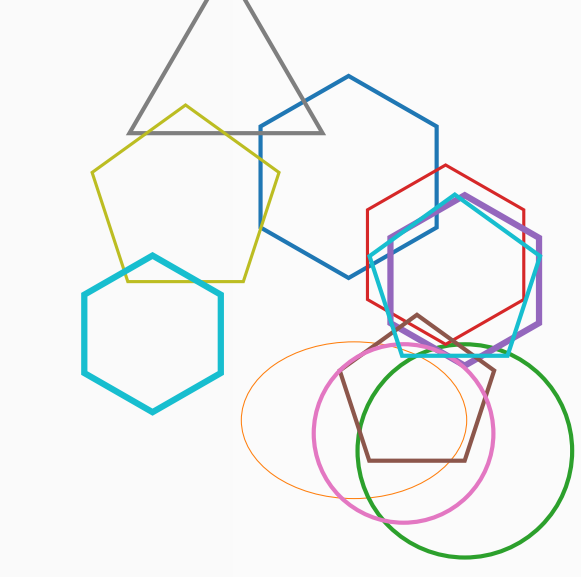[{"shape": "hexagon", "thickness": 2, "radius": 0.87, "center": [0.6, 0.693]}, {"shape": "oval", "thickness": 0.5, "radius": 0.97, "center": [0.609, 0.271]}, {"shape": "circle", "thickness": 2, "radius": 0.92, "center": [0.8, 0.218]}, {"shape": "hexagon", "thickness": 1.5, "radius": 0.78, "center": [0.767, 0.558]}, {"shape": "hexagon", "thickness": 3, "radius": 0.74, "center": [0.8, 0.513]}, {"shape": "pentagon", "thickness": 2, "radius": 0.7, "center": [0.717, 0.314]}, {"shape": "circle", "thickness": 2, "radius": 0.77, "center": [0.694, 0.249]}, {"shape": "triangle", "thickness": 2, "radius": 0.96, "center": [0.389, 0.864]}, {"shape": "pentagon", "thickness": 1.5, "radius": 0.85, "center": [0.319, 0.648]}, {"shape": "pentagon", "thickness": 2, "radius": 0.77, "center": [0.782, 0.508]}, {"shape": "hexagon", "thickness": 3, "radius": 0.68, "center": [0.262, 0.421]}]